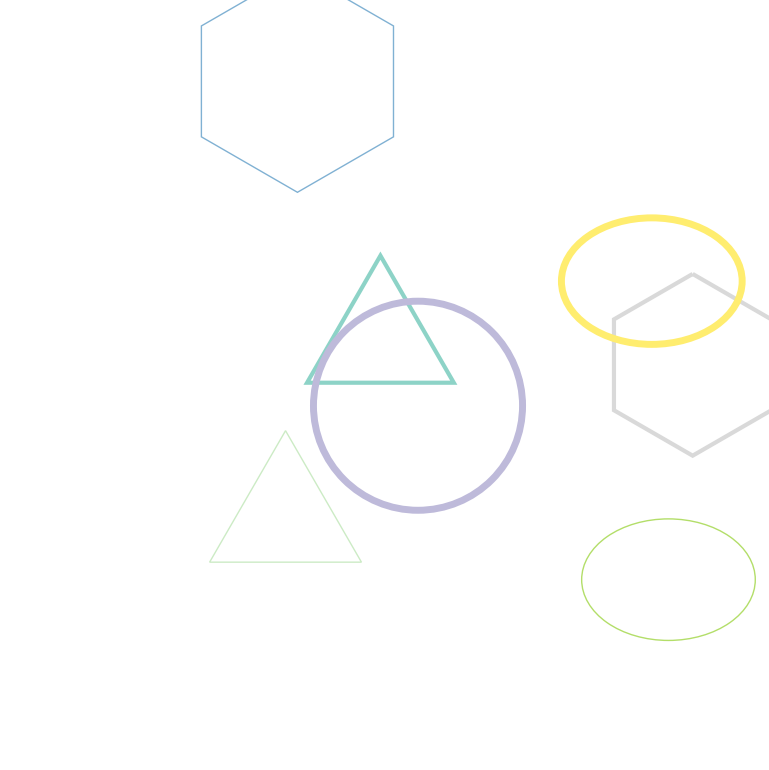[{"shape": "triangle", "thickness": 1.5, "radius": 0.55, "center": [0.494, 0.558]}, {"shape": "circle", "thickness": 2.5, "radius": 0.68, "center": [0.543, 0.473]}, {"shape": "hexagon", "thickness": 0.5, "radius": 0.72, "center": [0.386, 0.894]}, {"shape": "oval", "thickness": 0.5, "radius": 0.56, "center": [0.868, 0.247]}, {"shape": "hexagon", "thickness": 1.5, "radius": 0.59, "center": [0.9, 0.526]}, {"shape": "triangle", "thickness": 0.5, "radius": 0.57, "center": [0.371, 0.327]}, {"shape": "oval", "thickness": 2.5, "radius": 0.59, "center": [0.846, 0.635]}]